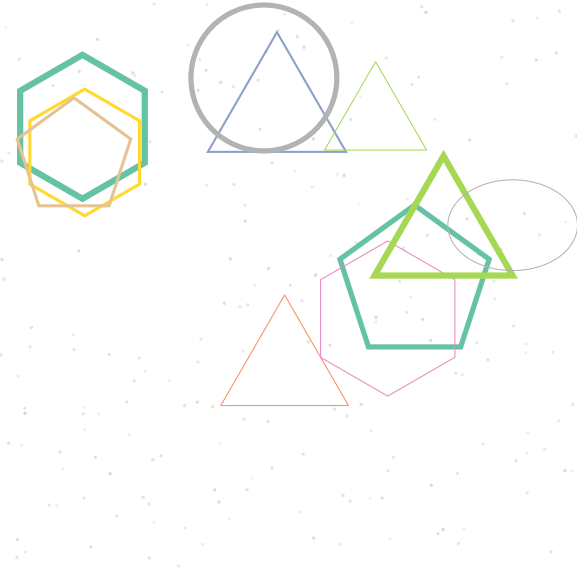[{"shape": "hexagon", "thickness": 3, "radius": 0.62, "center": [0.143, 0.78]}, {"shape": "pentagon", "thickness": 2.5, "radius": 0.68, "center": [0.718, 0.508]}, {"shape": "triangle", "thickness": 0.5, "radius": 0.64, "center": [0.493, 0.361]}, {"shape": "triangle", "thickness": 1, "radius": 0.69, "center": [0.48, 0.805]}, {"shape": "hexagon", "thickness": 0.5, "radius": 0.67, "center": [0.671, 0.448]}, {"shape": "triangle", "thickness": 3, "radius": 0.69, "center": [0.768, 0.591]}, {"shape": "triangle", "thickness": 0.5, "radius": 0.51, "center": [0.65, 0.79]}, {"shape": "hexagon", "thickness": 1.5, "radius": 0.55, "center": [0.147, 0.735]}, {"shape": "pentagon", "thickness": 1.5, "radius": 0.52, "center": [0.128, 0.726]}, {"shape": "oval", "thickness": 0.5, "radius": 0.56, "center": [0.888, 0.609]}, {"shape": "circle", "thickness": 2.5, "radius": 0.63, "center": [0.457, 0.864]}]